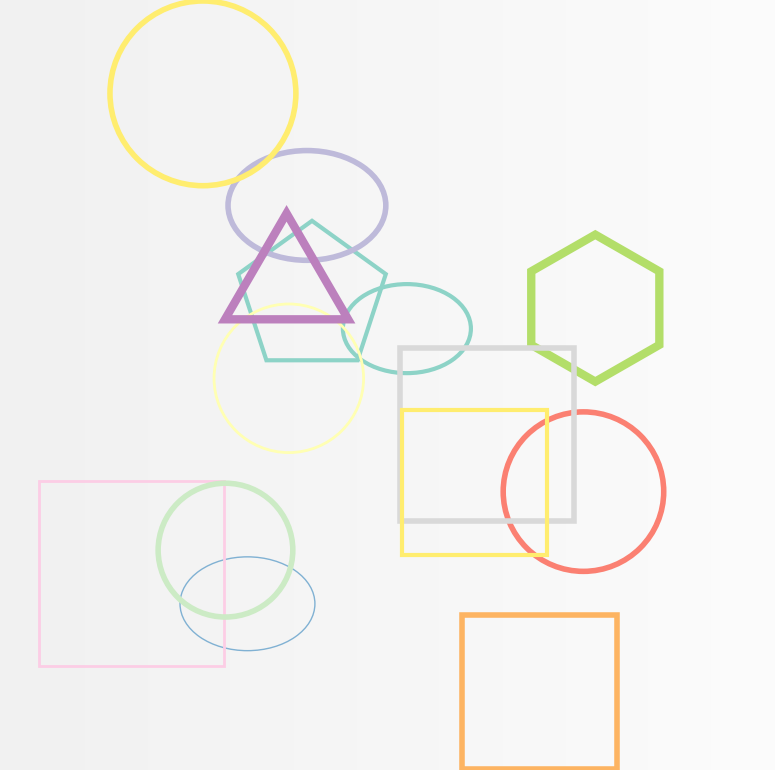[{"shape": "pentagon", "thickness": 1.5, "radius": 0.5, "center": [0.403, 0.613]}, {"shape": "oval", "thickness": 1.5, "radius": 0.41, "center": [0.525, 0.573]}, {"shape": "circle", "thickness": 1, "radius": 0.48, "center": [0.373, 0.509]}, {"shape": "oval", "thickness": 2, "radius": 0.51, "center": [0.396, 0.733]}, {"shape": "circle", "thickness": 2, "radius": 0.52, "center": [0.753, 0.362]}, {"shape": "oval", "thickness": 0.5, "radius": 0.44, "center": [0.319, 0.216]}, {"shape": "square", "thickness": 2, "radius": 0.5, "center": [0.696, 0.101]}, {"shape": "hexagon", "thickness": 3, "radius": 0.48, "center": [0.768, 0.6]}, {"shape": "square", "thickness": 1, "radius": 0.6, "center": [0.17, 0.255]}, {"shape": "square", "thickness": 2, "radius": 0.56, "center": [0.628, 0.435]}, {"shape": "triangle", "thickness": 3, "radius": 0.46, "center": [0.37, 0.631]}, {"shape": "circle", "thickness": 2, "radius": 0.43, "center": [0.291, 0.286]}, {"shape": "square", "thickness": 1.5, "radius": 0.47, "center": [0.612, 0.373]}, {"shape": "circle", "thickness": 2, "radius": 0.6, "center": [0.262, 0.879]}]